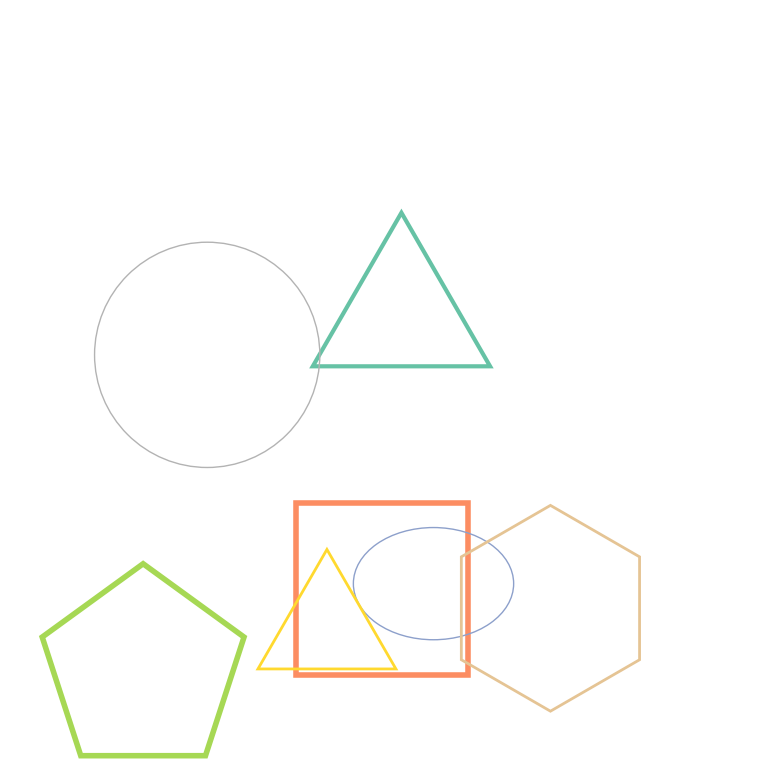[{"shape": "triangle", "thickness": 1.5, "radius": 0.66, "center": [0.521, 0.591]}, {"shape": "square", "thickness": 2, "radius": 0.56, "center": [0.496, 0.235]}, {"shape": "oval", "thickness": 0.5, "radius": 0.52, "center": [0.563, 0.242]}, {"shape": "pentagon", "thickness": 2, "radius": 0.69, "center": [0.186, 0.13]}, {"shape": "triangle", "thickness": 1, "radius": 0.52, "center": [0.425, 0.183]}, {"shape": "hexagon", "thickness": 1, "radius": 0.67, "center": [0.715, 0.21]}, {"shape": "circle", "thickness": 0.5, "radius": 0.73, "center": [0.269, 0.539]}]